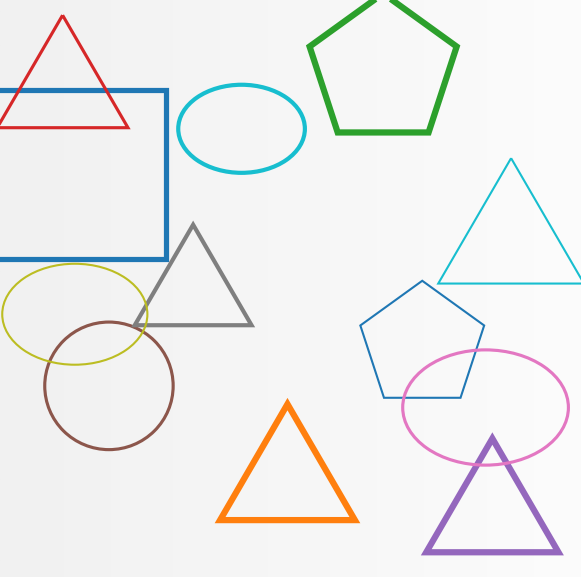[{"shape": "square", "thickness": 2.5, "radius": 0.73, "center": [0.139, 0.697]}, {"shape": "pentagon", "thickness": 1, "radius": 0.56, "center": [0.726, 0.401]}, {"shape": "triangle", "thickness": 3, "radius": 0.67, "center": [0.495, 0.165]}, {"shape": "pentagon", "thickness": 3, "radius": 0.67, "center": [0.659, 0.877]}, {"shape": "triangle", "thickness": 1.5, "radius": 0.65, "center": [0.108, 0.843]}, {"shape": "triangle", "thickness": 3, "radius": 0.66, "center": [0.847, 0.108]}, {"shape": "circle", "thickness": 1.5, "radius": 0.55, "center": [0.187, 0.331]}, {"shape": "oval", "thickness": 1.5, "radius": 0.71, "center": [0.835, 0.294]}, {"shape": "triangle", "thickness": 2, "radius": 0.58, "center": [0.332, 0.494]}, {"shape": "oval", "thickness": 1, "radius": 0.62, "center": [0.129, 0.455]}, {"shape": "triangle", "thickness": 1, "radius": 0.72, "center": [0.879, 0.581]}, {"shape": "oval", "thickness": 2, "radius": 0.54, "center": [0.416, 0.776]}]